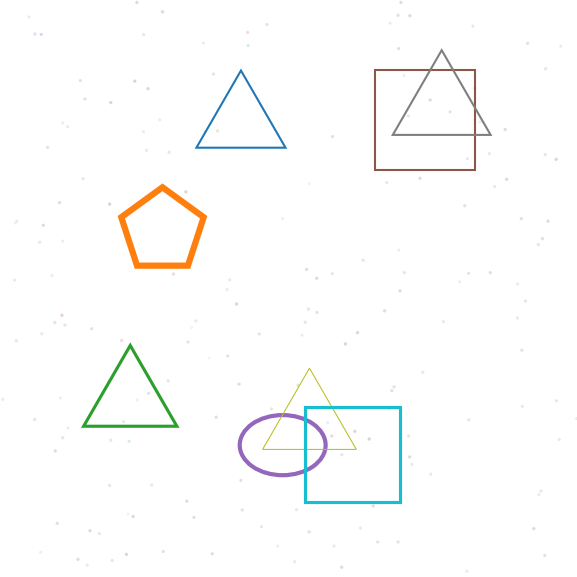[{"shape": "triangle", "thickness": 1, "radius": 0.45, "center": [0.417, 0.788]}, {"shape": "pentagon", "thickness": 3, "radius": 0.38, "center": [0.281, 0.6]}, {"shape": "triangle", "thickness": 1.5, "radius": 0.47, "center": [0.226, 0.308]}, {"shape": "oval", "thickness": 2, "radius": 0.37, "center": [0.489, 0.228]}, {"shape": "square", "thickness": 1, "radius": 0.43, "center": [0.736, 0.791]}, {"shape": "triangle", "thickness": 1, "radius": 0.49, "center": [0.765, 0.814]}, {"shape": "triangle", "thickness": 0.5, "radius": 0.47, "center": [0.536, 0.268]}, {"shape": "square", "thickness": 1.5, "radius": 0.41, "center": [0.61, 0.212]}]